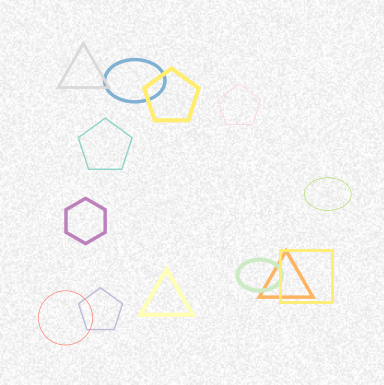[{"shape": "pentagon", "thickness": 1, "radius": 0.37, "center": [0.273, 0.62]}, {"shape": "triangle", "thickness": 3, "radius": 0.39, "center": [0.433, 0.222]}, {"shape": "pentagon", "thickness": 1, "radius": 0.3, "center": [0.261, 0.193]}, {"shape": "circle", "thickness": 0.5, "radius": 0.35, "center": [0.17, 0.174]}, {"shape": "oval", "thickness": 2.5, "radius": 0.39, "center": [0.35, 0.79]}, {"shape": "triangle", "thickness": 2.5, "radius": 0.4, "center": [0.743, 0.268]}, {"shape": "oval", "thickness": 0.5, "radius": 0.3, "center": [0.852, 0.496]}, {"shape": "pentagon", "thickness": 0.5, "radius": 0.29, "center": [0.622, 0.724]}, {"shape": "triangle", "thickness": 2, "radius": 0.38, "center": [0.217, 0.811]}, {"shape": "hexagon", "thickness": 2.5, "radius": 0.29, "center": [0.222, 0.426]}, {"shape": "oval", "thickness": 3, "radius": 0.29, "center": [0.674, 0.285]}, {"shape": "pentagon", "thickness": 3, "radius": 0.37, "center": [0.445, 0.748]}, {"shape": "square", "thickness": 2, "radius": 0.34, "center": [0.794, 0.283]}]